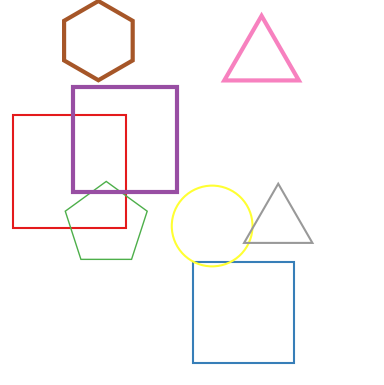[{"shape": "square", "thickness": 1.5, "radius": 0.73, "center": [0.181, 0.556]}, {"shape": "square", "thickness": 1.5, "radius": 0.66, "center": [0.632, 0.189]}, {"shape": "pentagon", "thickness": 1, "radius": 0.56, "center": [0.276, 0.417]}, {"shape": "square", "thickness": 3, "radius": 0.68, "center": [0.325, 0.638]}, {"shape": "circle", "thickness": 1.5, "radius": 0.52, "center": [0.551, 0.413]}, {"shape": "hexagon", "thickness": 3, "radius": 0.51, "center": [0.256, 0.894]}, {"shape": "triangle", "thickness": 3, "radius": 0.56, "center": [0.679, 0.847]}, {"shape": "triangle", "thickness": 1.5, "radius": 0.51, "center": [0.723, 0.42]}]